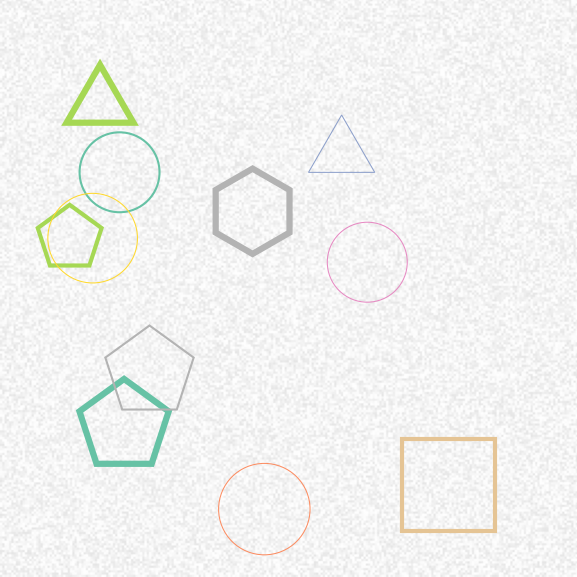[{"shape": "circle", "thickness": 1, "radius": 0.35, "center": [0.207, 0.701]}, {"shape": "pentagon", "thickness": 3, "radius": 0.41, "center": [0.215, 0.262]}, {"shape": "circle", "thickness": 0.5, "radius": 0.4, "center": [0.458, 0.118]}, {"shape": "triangle", "thickness": 0.5, "radius": 0.33, "center": [0.592, 0.734]}, {"shape": "circle", "thickness": 0.5, "radius": 0.35, "center": [0.636, 0.545]}, {"shape": "triangle", "thickness": 3, "radius": 0.33, "center": [0.173, 0.82]}, {"shape": "pentagon", "thickness": 2, "radius": 0.29, "center": [0.121, 0.586]}, {"shape": "circle", "thickness": 0.5, "radius": 0.39, "center": [0.16, 0.587]}, {"shape": "square", "thickness": 2, "radius": 0.4, "center": [0.777, 0.159]}, {"shape": "pentagon", "thickness": 1, "radius": 0.4, "center": [0.259, 0.355]}, {"shape": "hexagon", "thickness": 3, "radius": 0.37, "center": [0.437, 0.633]}]